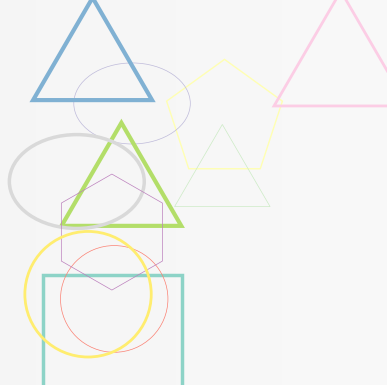[{"shape": "square", "thickness": 2.5, "radius": 0.9, "center": [0.291, 0.105]}, {"shape": "pentagon", "thickness": 1, "radius": 0.79, "center": [0.579, 0.689]}, {"shape": "oval", "thickness": 0.5, "radius": 0.75, "center": [0.341, 0.731]}, {"shape": "circle", "thickness": 0.5, "radius": 0.69, "center": [0.295, 0.224]}, {"shape": "triangle", "thickness": 3, "radius": 0.89, "center": [0.239, 0.829]}, {"shape": "triangle", "thickness": 3, "radius": 0.89, "center": [0.313, 0.503]}, {"shape": "triangle", "thickness": 2, "radius": 0.99, "center": [0.88, 0.824]}, {"shape": "oval", "thickness": 2.5, "radius": 0.87, "center": [0.198, 0.529]}, {"shape": "hexagon", "thickness": 0.5, "radius": 0.75, "center": [0.289, 0.397]}, {"shape": "triangle", "thickness": 0.5, "radius": 0.71, "center": [0.574, 0.534]}, {"shape": "circle", "thickness": 2, "radius": 0.82, "center": [0.227, 0.236]}]